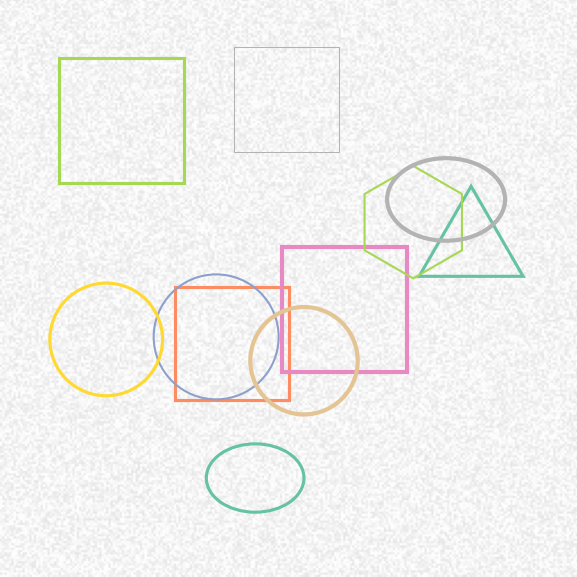[{"shape": "oval", "thickness": 1.5, "radius": 0.42, "center": [0.442, 0.171]}, {"shape": "triangle", "thickness": 1.5, "radius": 0.52, "center": [0.816, 0.573]}, {"shape": "square", "thickness": 1.5, "radius": 0.49, "center": [0.402, 0.405]}, {"shape": "circle", "thickness": 1, "radius": 0.54, "center": [0.374, 0.416]}, {"shape": "square", "thickness": 2, "radius": 0.54, "center": [0.597, 0.462]}, {"shape": "square", "thickness": 1.5, "radius": 0.54, "center": [0.211, 0.791]}, {"shape": "hexagon", "thickness": 1, "radius": 0.49, "center": [0.716, 0.614]}, {"shape": "circle", "thickness": 1.5, "radius": 0.49, "center": [0.184, 0.411]}, {"shape": "circle", "thickness": 2, "radius": 0.46, "center": [0.526, 0.375]}, {"shape": "square", "thickness": 0.5, "radius": 0.46, "center": [0.496, 0.827]}, {"shape": "oval", "thickness": 2, "radius": 0.51, "center": [0.772, 0.654]}]